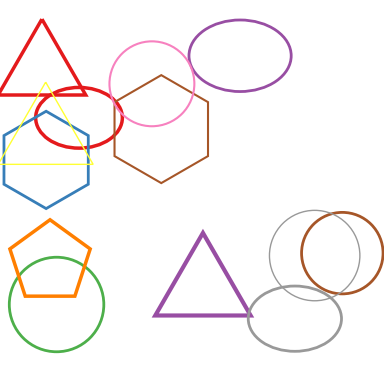[{"shape": "oval", "thickness": 2.5, "radius": 0.56, "center": [0.205, 0.694]}, {"shape": "triangle", "thickness": 2.5, "radius": 0.66, "center": [0.109, 0.819]}, {"shape": "hexagon", "thickness": 2, "radius": 0.63, "center": [0.12, 0.585]}, {"shape": "circle", "thickness": 2, "radius": 0.61, "center": [0.147, 0.209]}, {"shape": "oval", "thickness": 2, "radius": 0.66, "center": [0.624, 0.855]}, {"shape": "triangle", "thickness": 3, "radius": 0.71, "center": [0.527, 0.252]}, {"shape": "pentagon", "thickness": 2.5, "radius": 0.55, "center": [0.13, 0.319]}, {"shape": "triangle", "thickness": 1, "radius": 0.71, "center": [0.119, 0.644]}, {"shape": "circle", "thickness": 2, "radius": 0.53, "center": [0.889, 0.343]}, {"shape": "hexagon", "thickness": 1.5, "radius": 0.7, "center": [0.419, 0.665]}, {"shape": "circle", "thickness": 1.5, "radius": 0.55, "center": [0.395, 0.782]}, {"shape": "oval", "thickness": 2, "radius": 0.61, "center": [0.766, 0.172]}, {"shape": "circle", "thickness": 1, "radius": 0.59, "center": [0.817, 0.336]}]